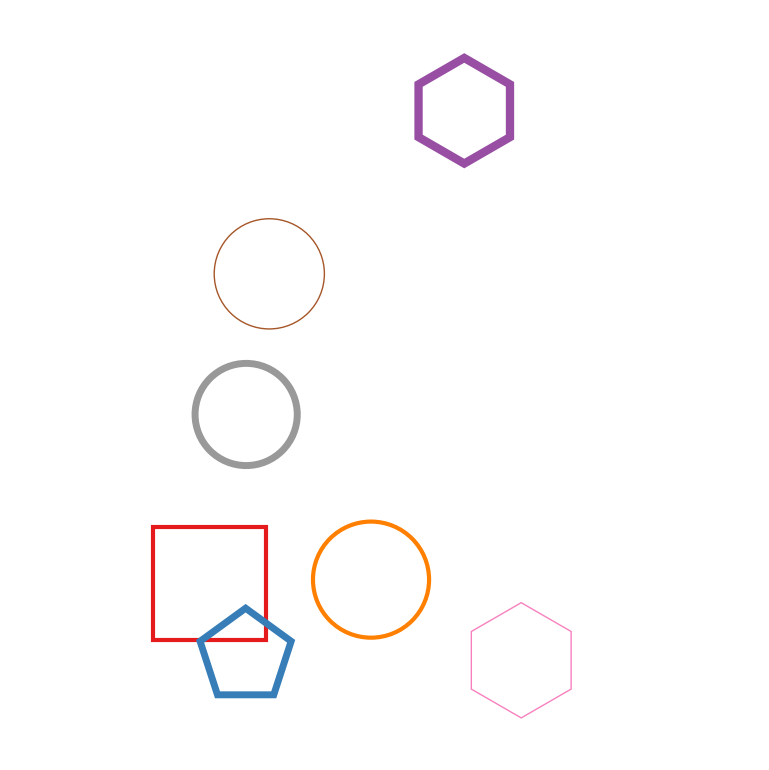[{"shape": "square", "thickness": 1.5, "radius": 0.37, "center": [0.272, 0.242]}, {"shape": "pentagon", "thickness": 2.5, "radius": 0.31, "center": [0.319, 0.148]}, {"shape": "hexagon", "thickness": 3, "radius": 0.34, "center": [0.603, 0.856]}, {"shape": "circle", "thickness": 1.5, "radius": 0.38, "center": [0.482, 0.247]}, {"shape": "circle", "thickness": 0.5, "radius": 0.36, "center": [0.35, 0.644]}, {"shape": "hexagon", "thickness": 0.5, "radius": 0.37, "center": [0.677, 0.142]}, {"shape": "circle", "thickness": 2.5, "radius": 0.33, "center": [0.32, 0.462]}]